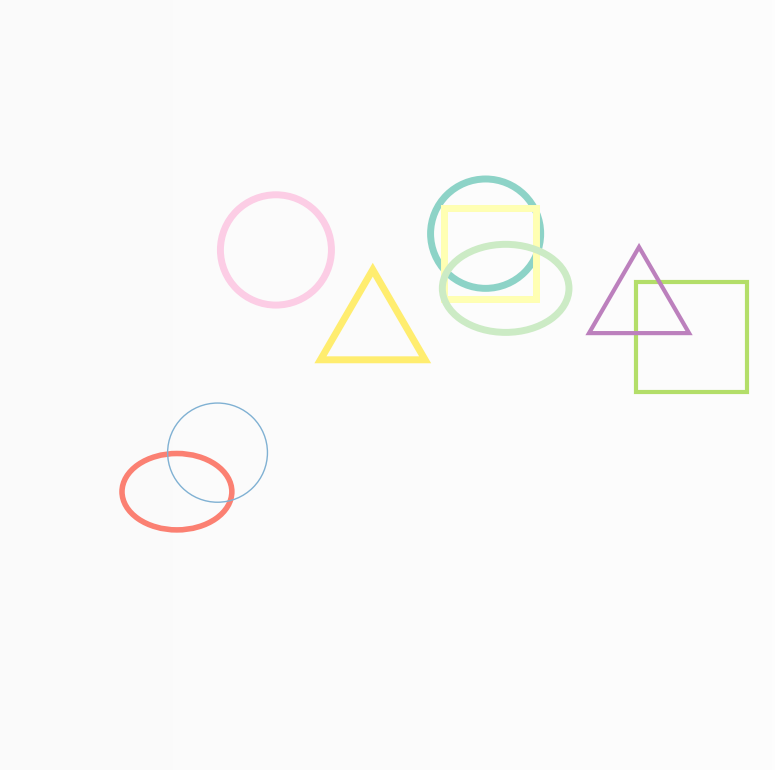[{"shape": "circle", "thickness": 2.5, "radius": 0.36, "center": [0.627, 0.697]}, {"shape": "square", "thickness": 2.5, "radius": 0.3, "center": [0.632, 0.671]}, {"shape": "oval", "thickness": 2, "radius": 0.35, "center": [0.228, 0.361]}, {"shape": "circle", "thickness": 0.5, "radius": 0.32, "center": [0.281, 0.412]}, {"shape": "square", "thickness": 1.5, "radius": 0.36, "center": [0.893, 0.562]}, {"shape": "circle", "thickness": 2.5, "radius": 0.36, "center": [0.356, 0.675]}, {"shape": "triangle", "thickness": 1.5, "radius": 0.37, "center": [0.825, 0.605]}, {"shape": "oval", "thickness": 2.5, "radius": 0.41, "center": [0.652, 0.626]}, {"shape": "triangle", "thickness": 2.5, "radius": 0.39, "center": [0.481, 0.572]}]